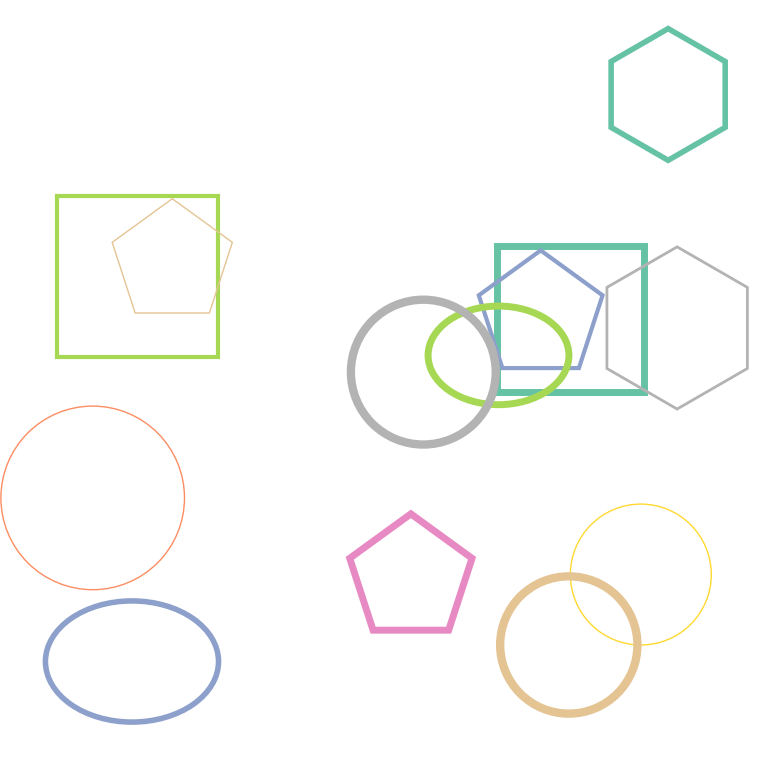[{"shape": "hexagon", "thickness": 2, "radius": 0.43, "center": [0.868, 0.877]}, {"shape": "square", "thickness": 2.5, "radius": 0.48, "center": [0.741, 0.586]}, {"shape": "circle", "thickness": 0.5, "radius": 0.6, "center": [0.12, 0.353]}, {"shape": "pentagon", "thickness": 1.5, "radius": 0.42, "center": [0.702, 0.59]}, {"shape": "oval", "thickness": 2, "radius": 0.56, "center": [0.171, 0.141]}, {"shape": "pentagon", "thickness": 2.5, "radius": 0.42, "center": [0.534, 0.249]}, {"shape": "square", "thickness": 1.5, "radius": 0.52, "center": [0.178, 0.641]}, {"shape": "oval", "thickness": 2.5, "radius": 0.46, "center": [0.647, 0.538]}, {"shape": "circle", "thickness": 0.5, "radius": 0.46, "center": [0.832, 0.254]}, {"shape": "pentagon", "thickness": 0.5, "radius": 0.41, "center": [0.224, 0.66]}, {"shape": "circle", "thickness": 3, "radius": 0.45, "center": [0.739, 0.162]}, {"shape": "circle", "thickness": 3, "radius": 0.47, "center": [0.55, 0.517]}, {"shape": "hexagon", "thickness": 1, "radius": 0.53, "center": [0.879, 0.574]}]